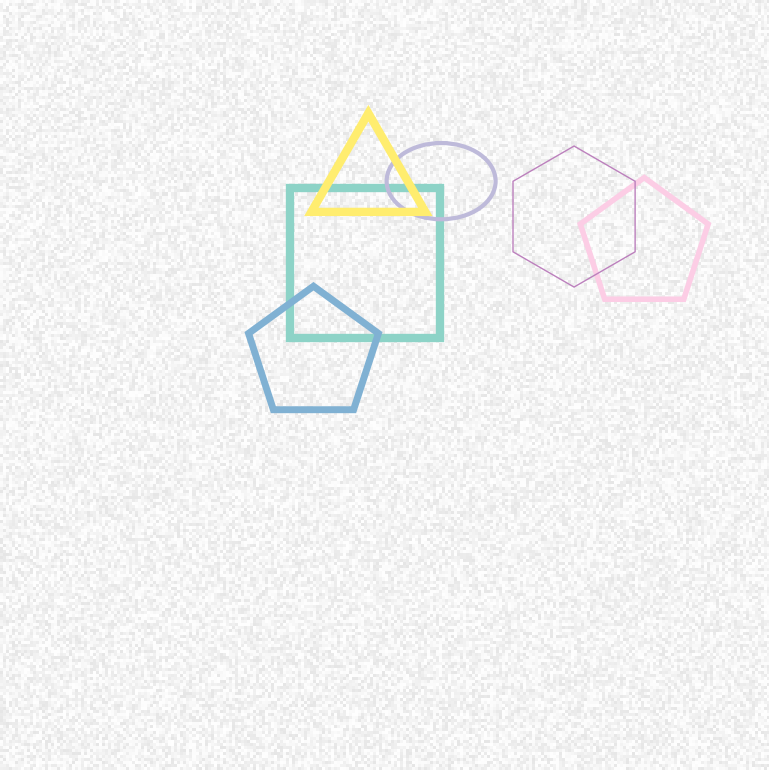[{"shape": "square", "thickness": 3, "radius": 0.49, "center": [0.474, 0.659]}, {"shape": "oval", "thickness": 1.5, "radius": 0.35, "center": [0.573, 0.765]}, {"shape": "pentagon", "thickness": 2.5, "radius": 0.44, "center": [0.407, 0.54]}, {"shape": "pentagon", "thickness": 2, "radius": 0.44, "center": [0.837, 0.682]}, {"shape": "hexagon", "thickness": 0.5, "radius": 0.46, "center": [0.746, 0.719]}, {"shape": "triangle", "thickness": 3, "radius": 0.43, "center": [0.478, 0.768]}]